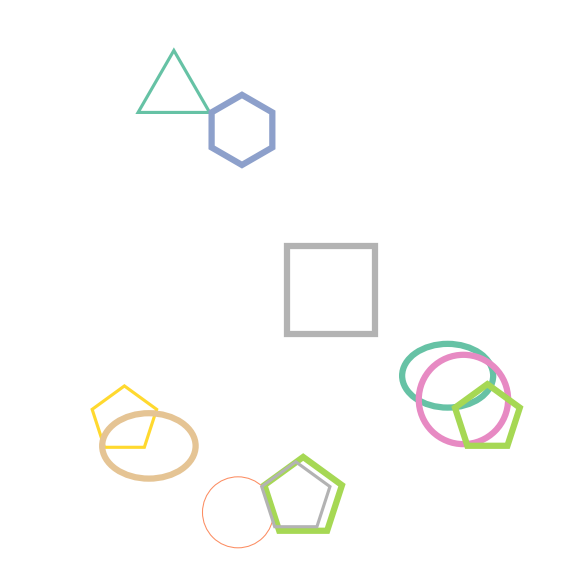[{"shape": "triangle", "thickness": 1.5, "radius": 0.36, "center": [0.301, 0.84]}, {"shape": "oval", "thickness": 3, "radius": 0.39, "center": [0.775, 0.349]}, {"shape": "circle", "thickness": 0.5, "radius": 0.31, "center": [0.412, 0.112]}, {"shape": "hexagon", "thickness": 3, "radius": 0.3, "center": [0.419, 0.774]}, {"shape": "circle", "thickness": 3, "radius": 0.39, "center": [0.802, 0.307]}, {"shape": "pentagon", "thickness": 3, "radius": 0.29, "center": [0.844, 0.275]}, {"shape": "pentagon", "thickness": 3, "radius": 0.35, "center": [0.525, 0.137]}, {"shape": "pentagon", "thickness": 1.5, "radius": 0.29, "center": [0.215, 0.272]}, {"shape": "oval", "thickness": 3, "radius": 0.4, "center": [0.258, 0.227]}, {"shape": "square", "thickness": 3, "radius": 0.38, "center": [0.574, 0.498]}, {"shape": "pentagon", "thickness": 1.5, "radius": 0.31, "center": [0.512, 0.137]}]